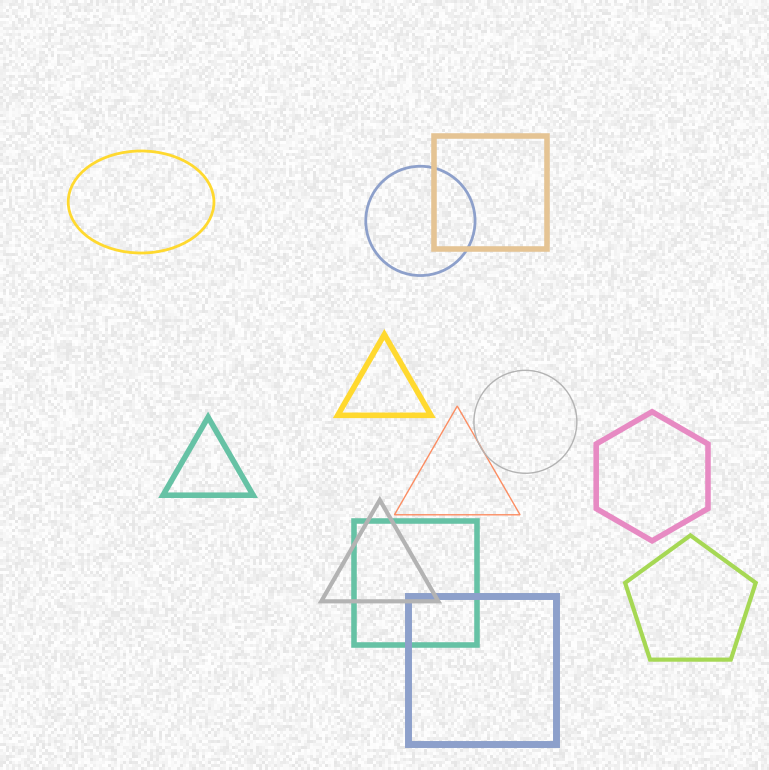[{"shape": "square", "thickness": 2, "radius": 0.4, "center": [0.54, 0.243]}, {"shape": "triangle", "thickness": 2, "radius": 0.34, "center": [0.27, 0.391]}, {"shape": "triangle", "thickness": 0.5, "radius": 0.47, "center": [0.594, 0.379]}, {"shape": "square", "thickness": 2.5, "radius": 0.48, "center": [0.626, 0.13]}, {"shape": "circle", "thickness": 1, "radius": 0.35, "center": [0.546, 0.713]}, {"shape": "hexagon", "thickness": 2, "radius": 0.42, "center": [0.847, 0.381]}, {"shape": "pentagon", "thickness": 1.5, "radius": 0.45, "center": [0.897, 0.215]}, {"shape": "triangle", "thickness": 2, "radius": 0.35, "center": [0.499, 0.496]}, {"shape": "oval", "thickness": 1, "radius": 0.47, "center": [0.183, 0.738]}, {"shape": "square", "thickness": 2, "radius": 0.37, "center": [0.637, 0.75]}, {"shape": "triangle", "thickness": 1.5, "radius": 0.44, "center": [0.493, 0.263]}, {"shape": "circle", "thickness": 0.5, "radius": 0.33, "center": [0.682, 0.452]}]